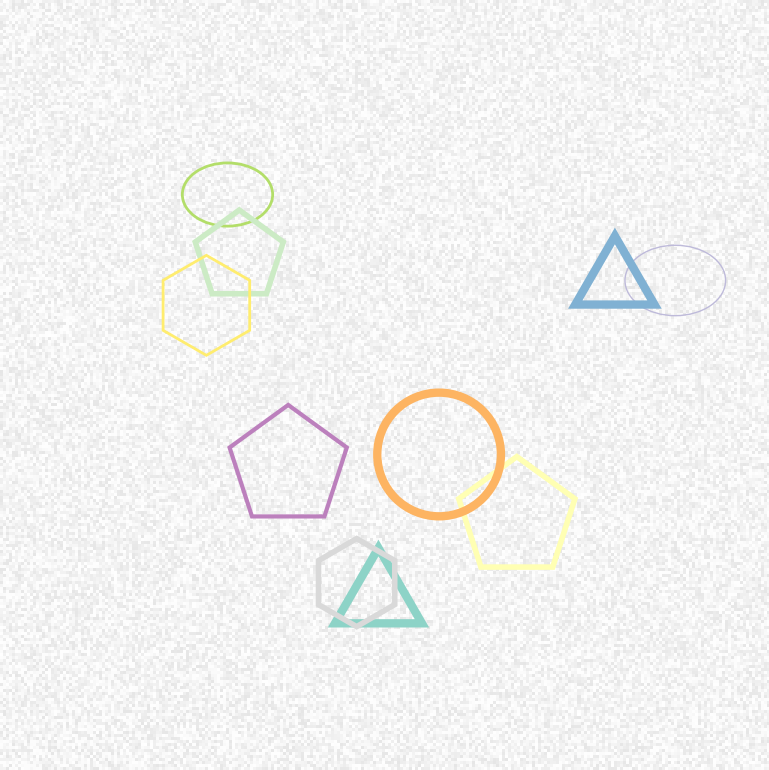[{"shape": "triangle", "thickness": 3, "radius": 0.33, "center": [0.491, 0.223]}, {"shape": "pentagon", "thickness": 2, "radius": 0.4, "center": [0.671, 0.328]}, {"shape": "oval", "thickness": 0.5, "radius": 0.33, "center": [0.877, 0.636]}, {"shape": "triangle", "thickness": 3, "radius": 0.3, "center": [0.799, 0.634]}, {"shape": "circle", "thickness": 3, "radius": 0.4, "center": [0.57, 0.41]}, {"shape": "oval", "thickness": 1, "radius": 0.29, "center": [0.295, 0.747]}, {"shape": "hexagon", "thickness": 2, "radius": 0.29, "center": [0.463, 0.243]}, {"shape": "pentagon", "thickness": 1.5, "radius": 0.4, "center": [0.374, 0.394]}, {"shape": "pentagon", "thickness": 2, "radius": 0.3, "center": [0.311, 0.667]}, {"shape": "hexagon", "thickness": 1, "radius": 0.32, "center": [0.268, 0.603]}]